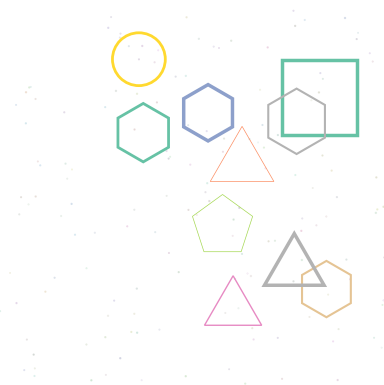[{"shape": "hexagon", "thickness": 2, "radius": 0.38, "center": [0.372, 0.655]}, {"shape": "square", "thickness": 2.5, "radius": 0.48, "center": [0.83, 0.746]}, {"shape": "triangle", "thickness": 0.5, "radius": 0.48, "center": [0.629, 0.576]}, {"shape": "hexagon", "thickness": 2.5, "radius": 0.37, "center": [0.54, 0.707]}, {"shape": "triangle", "thickness": 1, "radius": 0.43, "center": [0.605, 0.198]}, {"shape": "pentagon", "thickness": 0.5, "radius": 0.41, "center": [0.578, 0.413]}, {"shape": "circle", "thickness": 2, "radius": 0.34, "center": [0.361, 0.846]}, {"shape": "hexagon", "thickness": 1.5, "radius": 0.37, "center": [0.848, 0.249]}, {"shape": "hexagon", "thickness": 1.5, "radius": 0.42, "center": [0.77, 0.685]}, {"shape": "triangle", "thickness": 2.5, "radius": 0.45, "center": [0.764, 0.304]}]